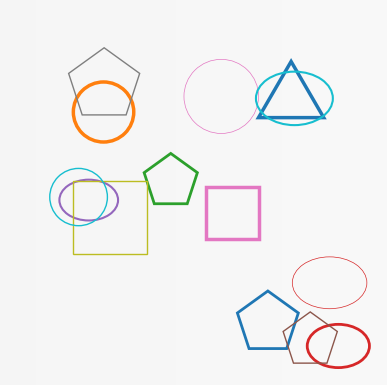[{"shape": "triangle", "thickness": 2.5, "radius": 0.49, "center": [0.751, 0.743]}, {"shape": "pentagon", "thickness": 2, "radius": 0.41, "center": [0.691, 0.162]}, {"shape": "circle", "thickness": 2.5, "radius": 0.39, "center": [0.267, 0.709]}, {"shape": "pentagon", "thickness": 2, "radius": 0.36, "center": [0.441, 0.529]}, {"shape": "oval", "thickness": 2, "radius": 0.4, "center": [0.873, 0.101]}, {"shape": "oval", "thickness": 0.5, "radius": 0.48, "center": [0.851, 0.265]}, {"shape": "oval", "thickness": 1.5, "radius": 0.38, "center": [0.229, 0.48]}, {"shape": "pentagon", "thickness": 1, "radius": 0.37, "center": [0.801, 0.116]}, {"shape": "square", "thickness": 2.5, "radius": 0.34, "center": [0.6, 0.447]}, {"shape": "circle", "thickness": 0.5, "radius": 0.48, "center": [0.571, 0.75]}, {"shape": "pentagon", "thickness": 1, "radius": 0.48, "center": [0.269, 0.78]}, {"shape": "square", "thickness": 1, "radius": 0.47, "center": [0.284, 0.436]}, {"shape": "oval", "thickness": 1.5, "radius": 0.5, "center": [0.76, 0.744]}, {"shape": "circle", "thickness": 1, "radius": 0.37, "center": [0.203, 0.488]}]